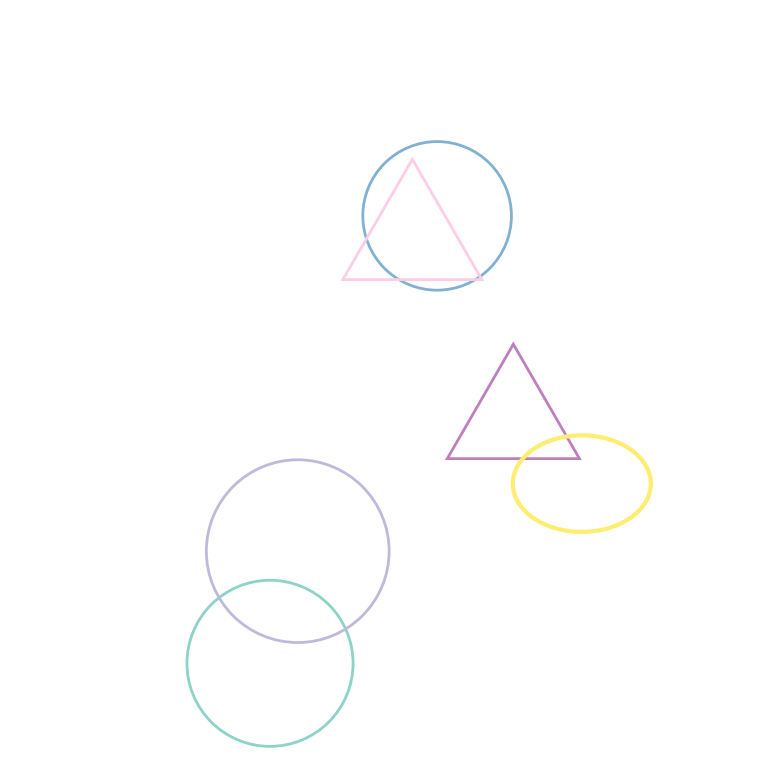[{"shape": "circle", "thickness": 1, "radius": 0.54, "center": [0.351, 0.139]}, {"shape": "circle", "thickness": 1, "radius": 0.59, "center": [0.387, 0.284]}, {"shape": "circle", "thickness": 1, "radius": 0.48, "center": [0.568, 0.72]}, {"shape": "triangle", "thickness": 1, "radius": 0.52, "center": [0.536, 0.689]}, {"shape": "triangle", "thickness": 1, "radius": 0.5, "center": [0.667, 0.454]}, {"shape": "oval", "thickness": 1.5, "radius": 0.45, "center": [0.756, 0.372]}]